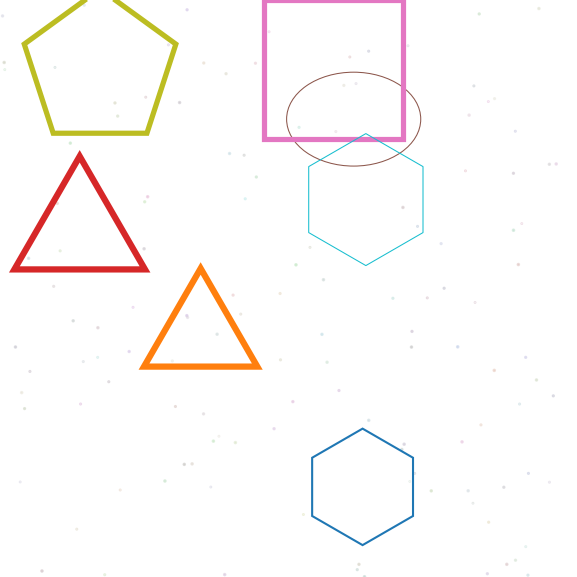[{"shape": "hexagon", "thickness": 1, "radius": 0.5, "center": [0.628, 0.156]}, {"shape": "triangle", "thickness": 3, "radius": 0.57, "center": [0.347, 0.421]}, {"shape": "triangle", "thickness": 3, "radius": 0.65, "center": [0.138, 0.598]}, {"shape": "oval", "thickness": 0.5, "radius": 0.58, "center": [0.612, 0.793]}, {"shape": "square", "thickness": 2.5, "radius": 0.6, "center": [0.577, 0.879]}, {"shape": "pentagon", "thickness": 2.5, "radius": 0.69, "center": [0.173, 0.88]}, {"shape": "hexagon", "thickness": 0.5, "radius": 0.57, "center": [0.634, 0.654]}]